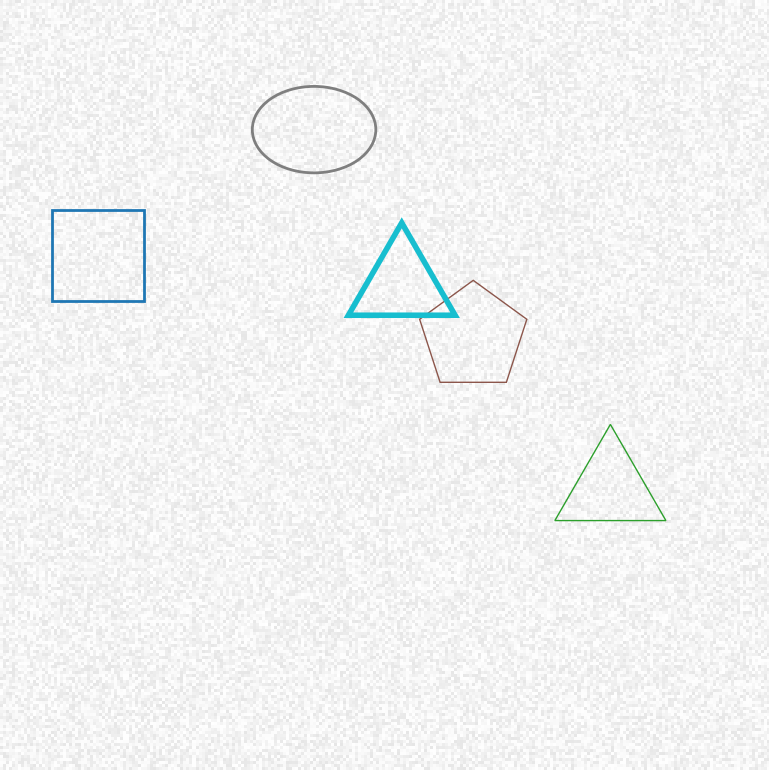[{"shape": "square", "thickness": 1, "radius": 0.3, "center": [0.127, 0.668]}, {"shape": "triangle", "thickness": 0.5, "radius": 0.42, "center": [0.793, 0.366]}, {"shape": "pentagon", "thickness": 0.5, "radius": 0.37, "center": [0.615, 0.563]}, {"shape": "oval", "thickness": 1, "radius": 0.4, "center": [0.408, 0.832]}, {"shape": "triangle", "thickness": 2, "radius": 0.4, "center": [0.522, 0.631]}]